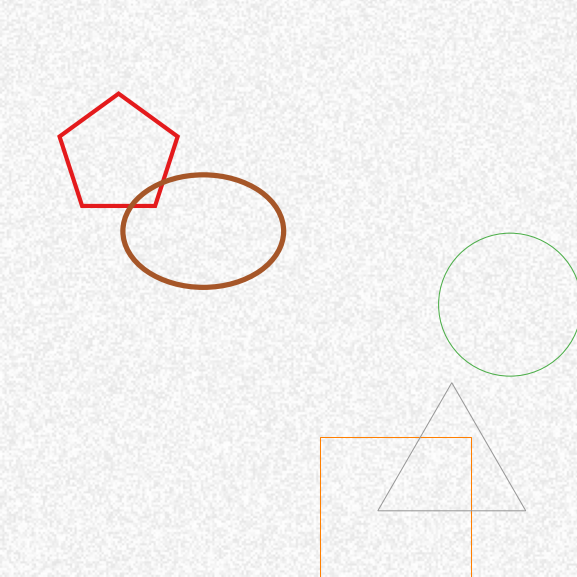[{"shape": "pentagon", "thickness": 2, "radius": 0.54, "center": [0.205, 0.729]}, {"shape": "circle", "thickness": 0.5, "radius": 0.62, "center": [0.883, 0.472]}, {"shape": "square", "thickness": 0.5, "radius": 0.65, "center": [0.685, 0.111]}, {"shape": "oval", "thickness": 2.5, "radius": 0.7, "center": [0.352, 0.599]}, {"shape": "triangle", "thickness": 0.5, "radius": 0.74, "center": [0.782, 0.189]}]